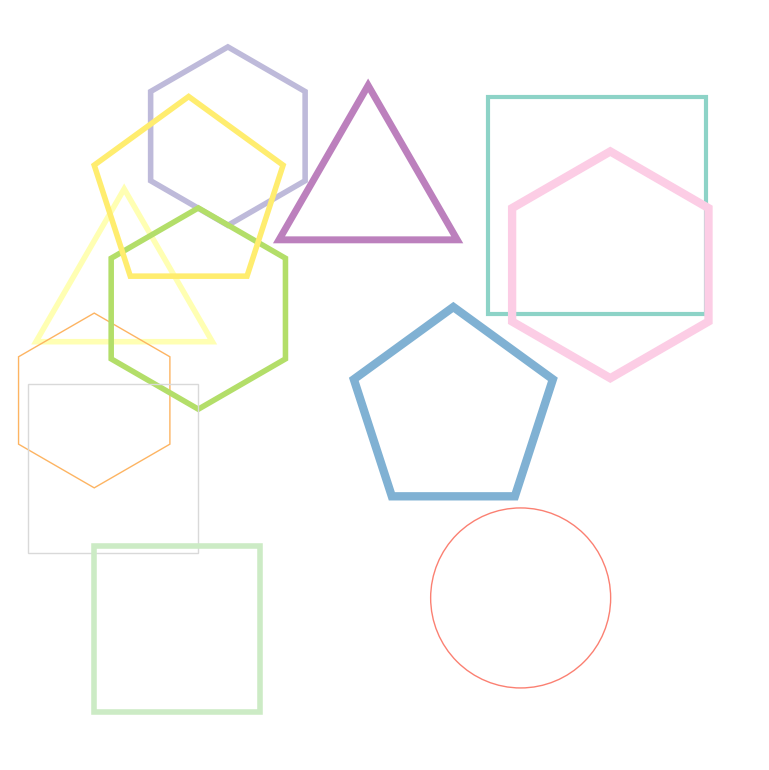[{"shape": "square", "thickness": 1.5, "radius": 0.71, "center": [0.776, 0.733]}, {"shape": "triangle", "thickness": 2, "radius": 0.66, "center": [0.161, 0.622]}, {"shape": "hexagon", "thickness": 2, "radius": 0.58, "center": [0.296, 0.823]}, {"shape": "circle", "thickness": 0.5, "radius": 0.58, "center": [0.676, 0.223]}, {"shape": "pentagon", "thickness": 3, "radius": 0.68, "center": [0.589, 0.465]}, {"shape": "hexagon", "thickness": 0.5, "radius": 0.57, "center": [0.122, 0.48]}, {"shape": "hexagon", "thickness": 2, "radius": 0.65, "center": [0.258, 0.599]}, {"shape": "hexagon", "thickness": 3, "radius": 0.74, "center": [0.793, 0.656]}, {"shape": "square", "thickness": 0.5, "radius": 0.55, "center": [0.147, 0.392]}, {"shape": "triangle", "thickness": 2.5, "radius": 0.67, "center": [0.478, 0.755]}, {"shape": "square", "thickness": 2, "radius": 0.54, "center": [0.23, 0.183]}, {"shape": "pentagon", "thickness": 2, "radius": 0.64, "center": [0.245, 0.746]}]